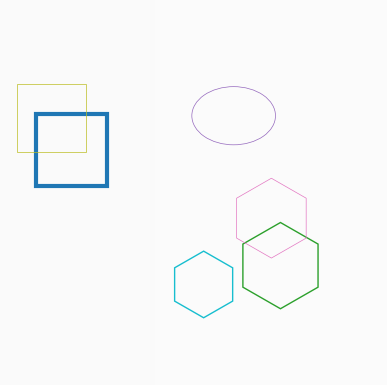[{"shape": "square", "thickness": 3, "radius": 0.46, "center": [0.185, 0.61]}, {"shape": "hexagon", "thickness": 1, "radius": 0.56, "center": [0.724, 0.31]}, {"shape": "oval", "thickness": 0.5, "radius": 0.54, "center": [0.603, 0.699]}, {"shape": "hexagon", "thickness": 0.5, "radius": 0.52, "center": [0.7, 0.433]}, {"shape": "square", "thickness": 0.5, "radius": 0.44, "center": [0.133, 0.694]}, {"shape": "hexagon", "thickness": 1, "radius": 0.43, "center": [0.526, 0.261]}]